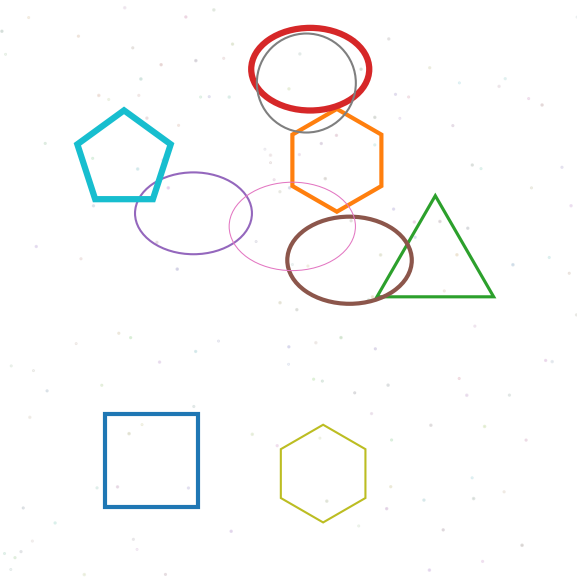[{"shape": "square", "thickness": 2, "radius": 0.4, "center": [0.262, 0.202]}, {"shape": "hexagon", "thickness": 2, "radius": 0.44, "center": [0.583, 0.722]}, {"shape": "triangle", "thickness": 1.5, "radius": 0.58, "center": [0.754, 0.544]}, {"shape": "oval", "thickness": 3, "radius": 0.51, "center": [0.537, 0.879]}, {"shape": "oval", "thickness": 1, "radius": 0.51, "center": [0.335, 0.63]}, {"shape": "oval", "thickness": 2, "radius": 0.54, "center": [0.605, 0.549]}, {"shape": "oval", "thickness": 0.5, "radius": 0.55, "center": [0.506, 0.607]}, {"shape": "circle", "thickness": 1, "radius": 0.43, "center": [0.53, 0.855]}, {"shape": "hexagon", "thickness": 1, "radius": 0.42, "center": [0.56, 0.179]}, {"shape": "pentagon", "thickness": 3, "radius": 0.43, "center": [0.215, 0.723]}]